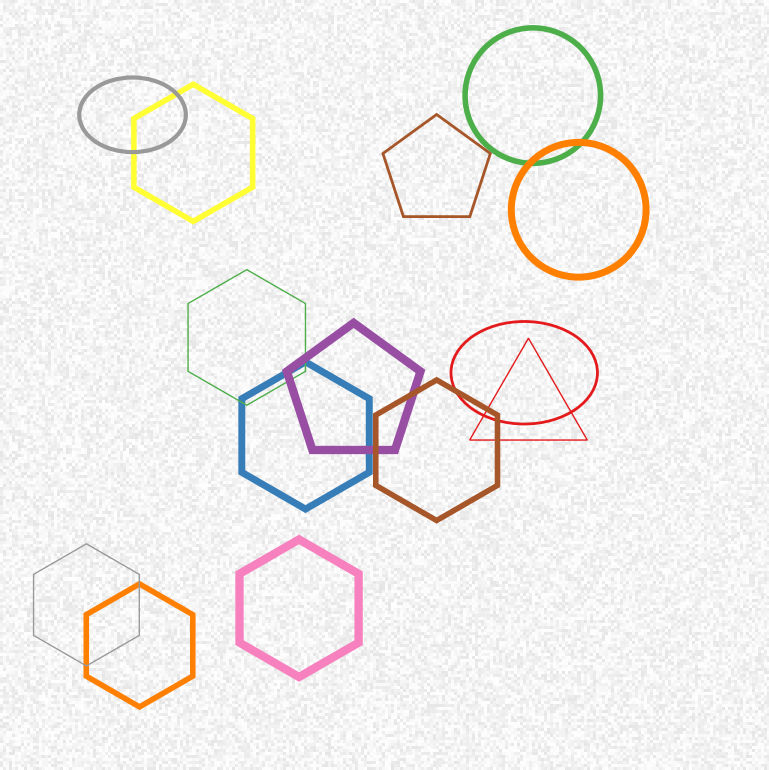[{"shape": "oval", "thickness": 1, "radius": 0.48, "center": [0.681, 0.516]}, {"shape": "triangle", "thickness": 0.5, "radius": 0.44, "center": [0.686, 0.473]}, {"shape": "hexagon", "thickness": 2.5, "radius": 0.48, "center": [0.397, 0.434]}, {"shape": "hexagon", "thickness": 0.5, "radius": 0.44, "center": [0.32, 0.562]}, {"shape": "circle", "thickness": 2, "radius": 0.44, "center": [0.692, 0.876]}, {"shape": "pentagon", "thickness": 3, "radius": 0.46, "center": [0.459, 0.489]}, {"shape": "circle", "thickness": 2.5, "radius": 0.44, "center": [0.752, 0.728]}, {"shape": "hexagon", "thickness": 2, "radius": 0.4, "center": [0.181, 0.162]}, {"shape": "hexagon", "thickness": 2, "radius": 0.45, "center": [0.251, 0.801]}, {"shape": "hexagon", "thickness": 2, "radius": 0.46, "center": [0.567, 0.415]}, {"shape": "pentagon", "thickness": 1, "radius": 0.37, "center": [0.567, 0.778]}, {"shape": "hexagon", "thickness": 3, "radius": 0.45, "center": [0.388, 0.21]}, {"shape": "oval", "thickness": 1.5, "radius": 0.35, "center": [0.172, 0.851]}, {"shape": "hexagon", "thickness": 0.5, "radius": 0.4, "center": [0.112, 0.214]}]